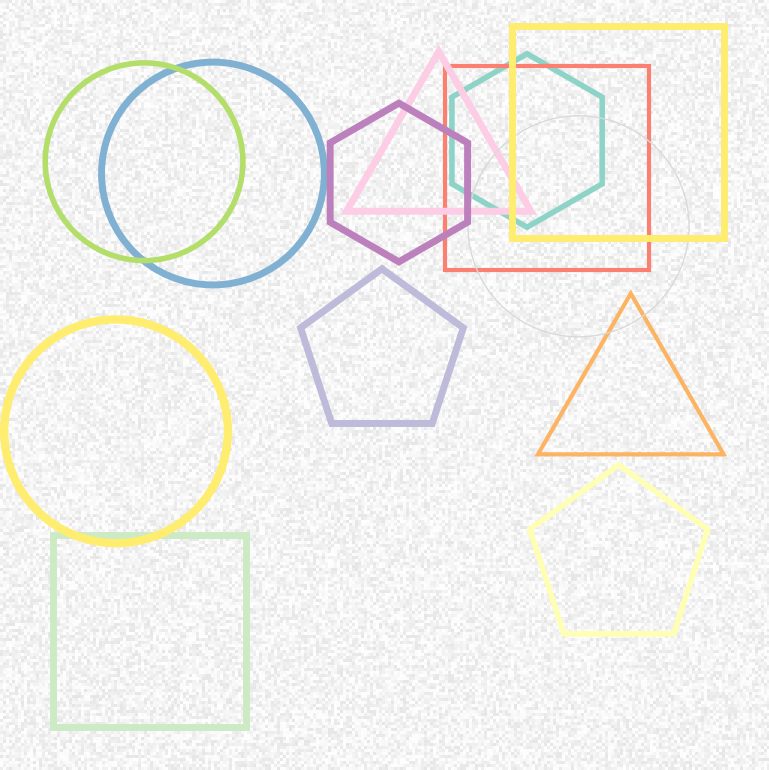[{"shape": "hexagon", "thickness": 2, "radius": 0.56, "center": [0.684, 0.818]}, {"shape": "pentagon", "thickness": 2, "radius": 0.61, "center": [0.804, 0.275]}, {"shape": "pentagon", "thickness": 2.5, "radius": 0.56, "center": [0.496, 0.54]}, {"shape": "square", "thickness": 1.5, "radius": 0.66, "center": [0.711, 0.782]}, {"shape": "circle", "thickness": 2.5, "radius": 0.72, "center": [0.277, 0.775]}, {"shape": "triangle", "thickness": 1.5, "radius": 0.7, "center": [0.819, 0.48]}, {"shape": "circle", "thickness": 2, "radius": 0.64, "center": [0.187, 0.79]}, {"shape": "triangle", "thickness": 2.5, "radius": 0.69, "center": [0.57, 0.795]}, {"shape": "circle", "thickness": 0.5, "radius": 0.72, "center": [0.751, 0.706]}, {"shape": "hexagon", "thickness": 2.5, "radius": 0.52, "center": [0.518, 0.763]}, {"shape": "square", "thickness": 2.5, "radius": 0.62, "center": [0.194, 0.181]}, {"shape": "circle", "thickness": 3, "radius": 0.73, "center": [0.151, 0.44]}, {"shape": "square", "thickness": 2.5, "radius": 0.69, "center": [0.802, 0.828]}]